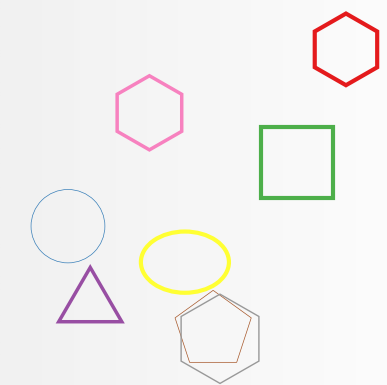[{"shape": "hexagon", "thickness": 3, "radius": 0.47, "center": [0.893, 0.872]}, {"shape": "circle", "thickness": 0.5, "radius": 0.48, "center": [0.175, 0.413]}, {"shape": "square", "thickness": 3, "radius": 0.46, "center": [0.766, 0.577]}, {"shape": "triangle", "thickness": 2.5, "radius": 0.47, "center": [0.233, 0.211]}, {"shape": "oval", "thickness": 3, "radius": 0.57, "center": [0.477, 0.319]}, {"shape": "pentagon", "thickness": 0.5, "radius": 0.52, "center": [0.55, 0.142]}, {"shape": "hexagon", "thickness": 2.5, "radius": 0.48, "center": [0.386, 0.707]}, {"shape": "hexagon", "thickness": 1, "radius": 0.58, "center": [0.568, 0.12]}]